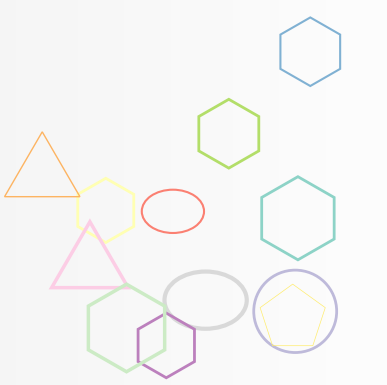[{"shape": "hexagon", "thickness": 2, "radius": 0.54, "center": [0.769, 0.433]}, {"shape": "hexagon", "thickness": 2, "radius": 0.42, "center": [0.273, 0.454]}, {"shape": "circle", "thickness": 2, "radius": 0.54, "center": [0.762, 0.191]}, {"shape": "oval", "thickness": 1.5, "radius": 0.4, "center": [0.446, 0.451]}, {"shape": "hexagon", "thickness": 1.5, "radius": 0.45, "center": [0.801, 0.866]}, {"shape": "triangle", "thickness": 1, "radius": 0.56, "center": [0.109, 0.545]}, {"shape": "hexagon", "thickness": 2, "radius": 0.45, "center": [0.59, 0.653]}, {"shape": "triangle", "thickness": 2.5, "radius": 0.57, "center": [0.232, 0.31]}, {"shape": "oval", "thickness": 3, "radius": 0.53, "center": [0.531, 0.22]}, {"shape": "hexagon", "thickness": 2, "radius": 0.42, "center": [0.429, 0.103]}, {"shape": "hexagon", "thickness": 2.5, "radius": 0.57, "center": [0.327, 0.148]}, {"shape": "pentagon", "thickness": 0.5, "radius": 0.44, "center": [0.755, 0.174]}]